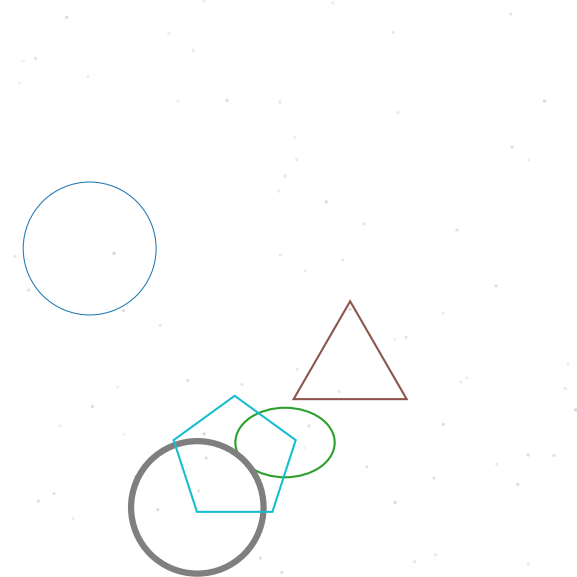[{"shape": "circle", "thickness": 0.5, "radius": 0.58, "center": [0.155, 0.569]}, {"shape": "oval", "thickness": 1, "radius": 0.43, "center": [0.494, 0.233]}, {"shape": "triangle", "thickness": 1, "radius": 0.56, "center": [0.606, 0.365]}, {"shape": "circle", "thickness": 3, "radius": 0.57, "center": [0.342, 0.121]}, {"shape": "pentagon", "thickness": 1, "radius": 0.56, "center": [0.406, 0.203]}]